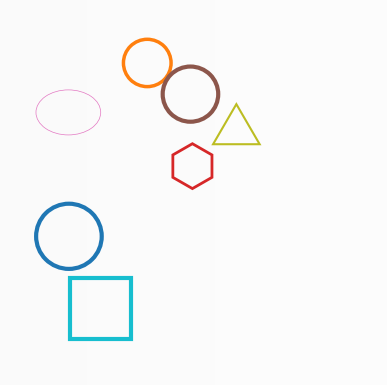[{"shape": "circle", "thickness": 3, "radius": 0.42, "center": [0.178, 0.386]}, {"shape": "circle", "thickness": 2.5, "radius": 0.31, "center": [0.38, 0.836]}, {"shape": "hexagon", "thickness": 2, "radius": 0.29, "center": [0.497, 0.568]}, {"shape": "circle", "thickness": 3, "radius": 0.36, "center": [0.491, 0.756]}, {"shape": "oval", "thickness": 0.5, "radius": 0.42, "center": [0.176, 0.708]}, {"shape": "triangle", "thickness": 1.5, "radius": 0.35, "center": [0.61, 0.66]}, {"shape": "square", "thickness": 3, "radius": 0.39, "center": [0.26, 0.199]}]